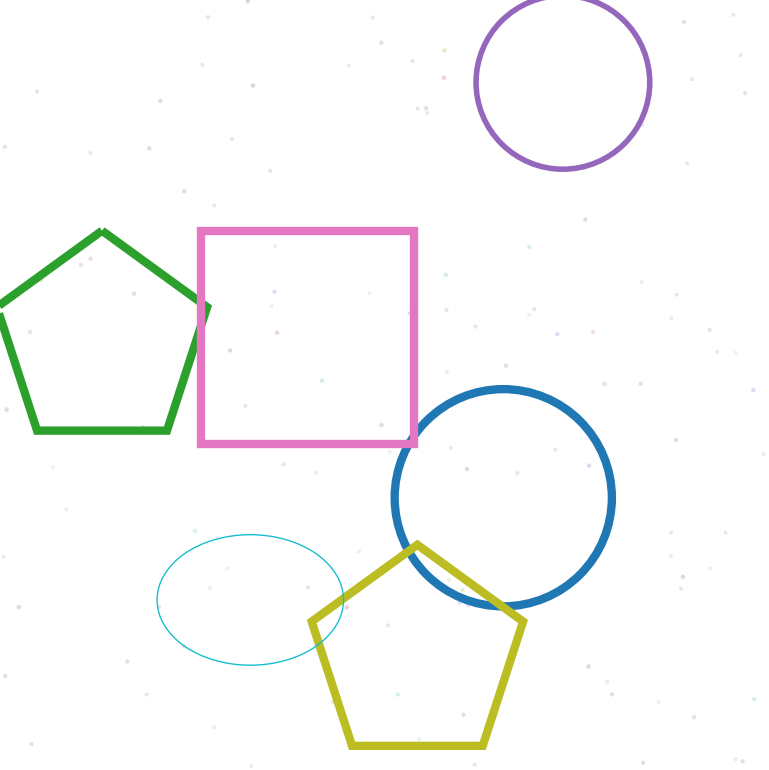[{"shape": "circle", "thickness": 3, "radius": 0.71, "center": [0.654, 0.354]}, {"shape": "pentagon", "thickness": 3, "radius": 0.72, "center": [0.133, 0.557]}, {"shape": "circle", "thickness": 2, "radius": 0.56, "center": [0.731, 0.893]}, {"shape": "square", "thickness": 3, "radius": 0.69, "center": [0.4, 0.561]}, {"shape": "pentagon", "thickness": 3, "radius": 0.72, "center": [0.542, 0.148]}, {"shape": "oval", "thickness": 0.5, "radius": 0.61, "center": [0.325, 0.221]}]